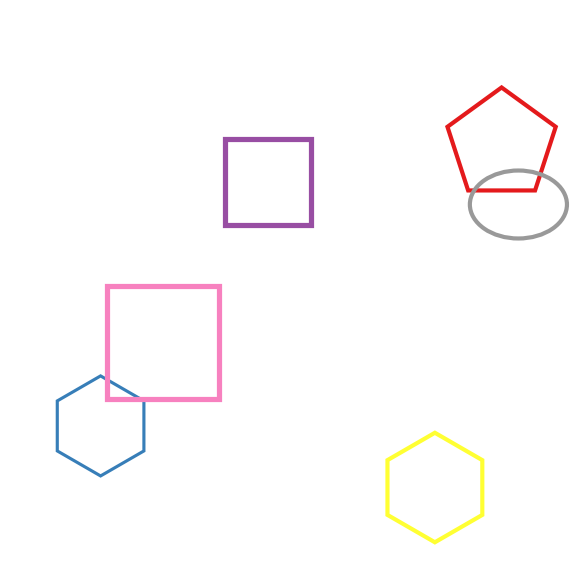[{"shape": "pentagon", "thickness": 2, "radius": 0.49, "center": [0.869, 0.749]}, {"shape": "hexagon", "thickness": 1.5, "radius": 0.43, "center": [0.174, 0.262]}, {"shape": "square", "thickness": 2.5, "radius": 0.37, "center": [0.463, 0.684]}, {"shape": "hexagon", "thickness": 2, "radius": 0.47, "center": [0.753, 0.155]}, {"shape": "square", "thickness": 2.5, "radius": 0.49, "center": [0.282, 0.406]}, {"shape": "oval", "thickness": 2, "radius": 0.42, "center": [0.898, 0.645]}]